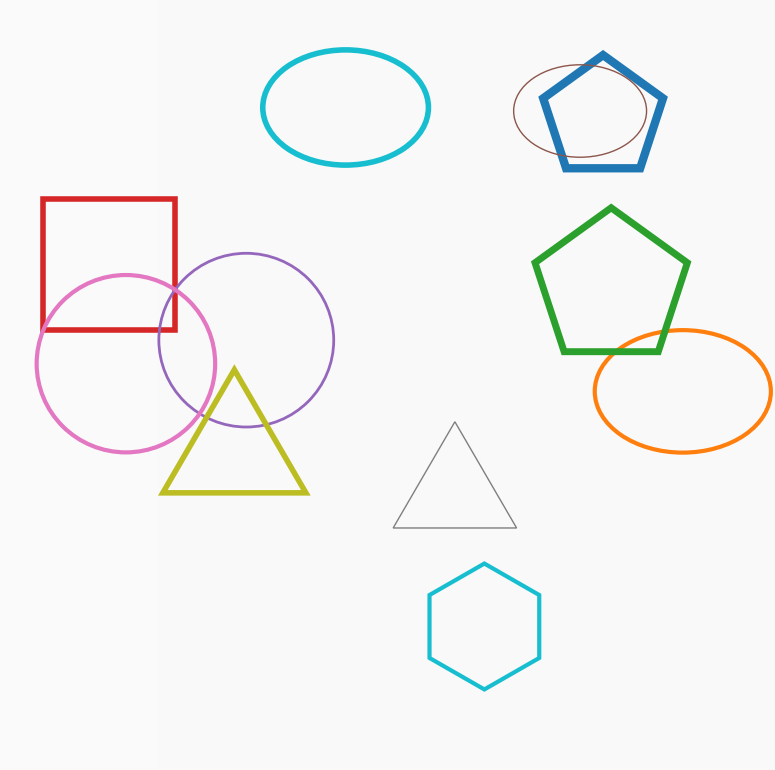[{"shape": "pentagon", "thickness": 3, "radius": 0.41, "center": [0.778, 0.847]}, {"shape": "oval", "thickness": 1.5, "radius": 0.57, "center": [0.881, 0.492]}, {"shape": "pentagon", "thickness": 2.5, "radius": 0.52, "center": [0.789, 0.627]}, {"shape": "square", "thickness": 2, "radius": 0.42, "center": [0.141, 0.657]}, {"shape": "circle", "thickness": 1, "radius": 0.56, "center": [0.318, 0.558]}, {"shape": "oval", "thickness": 0.5, "radius": 0.43, "center": [0.749, 0.856]}, {"shape": "circle", "thickness": 1.5, "radius": 0.58, "center": [0.162, 0.528]}, {"shape": "triangle", "thickness": 0.5, "radius": 0.46, "center": [0.587, 0.36]}, {"shape": "triangle", "thickness": 2, "radius": 0.53, "center": [0.302, 0.413]}, {"shape": "hexagon", "thickness": 1.5, "radius": 0.41, "center": [0.625, 0.186]}, {"shape": "oval", "thickness": 2, "radius": 0.53, "center": [0.446, 0.86]}]